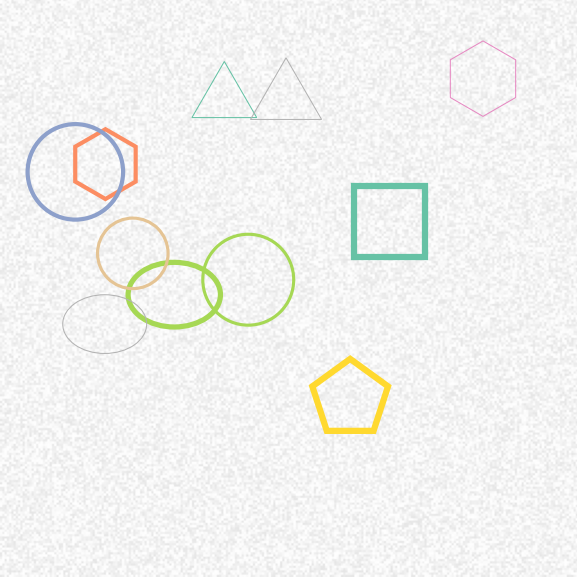[{"shape": "triangle", "thickness": 0.5, "radius": 0.32, "center": [0.388, 0.828]}, {"shape": "square", "thickness": 3, "radius": 0.31, "center": [0.674, 0.616]}, {"shape": "hexagon", "thickness": 2, "radius": 0.3, "center": [0.183, 0.715]}, {"shape": "circle", "thickness": 2, "radius": 0.41, "center": [0.13, 0.702]}, {"shape": "hexagon", "thickness": 0.5, "radius": 0.33, "center": [0.836, 0.863]}, {"shape": "oval", "thickness": 2.5, "radius": 0.4, "center": [0.302, 0.489]}, {"shape": "circle", "thickness": 1.5, "radius": 0.39, "center": [0.43, 0.515]}, {"shape": "pentagon", "thickness": 3, "radius": 0.34, "center": [0.606, 0.309]}, {"shape": "circle", "thickness": 1.5, "radius": 0.31, "center": [0.23, 0.56]}, {"shape": "oval", "thickness": 0.5, "radius": 0.36, "center": [0.181, 0.438]}, {"shape": "triangle", "thickness": 0.5, "radius": 0.36, "center": [0.495, 0.828]}]